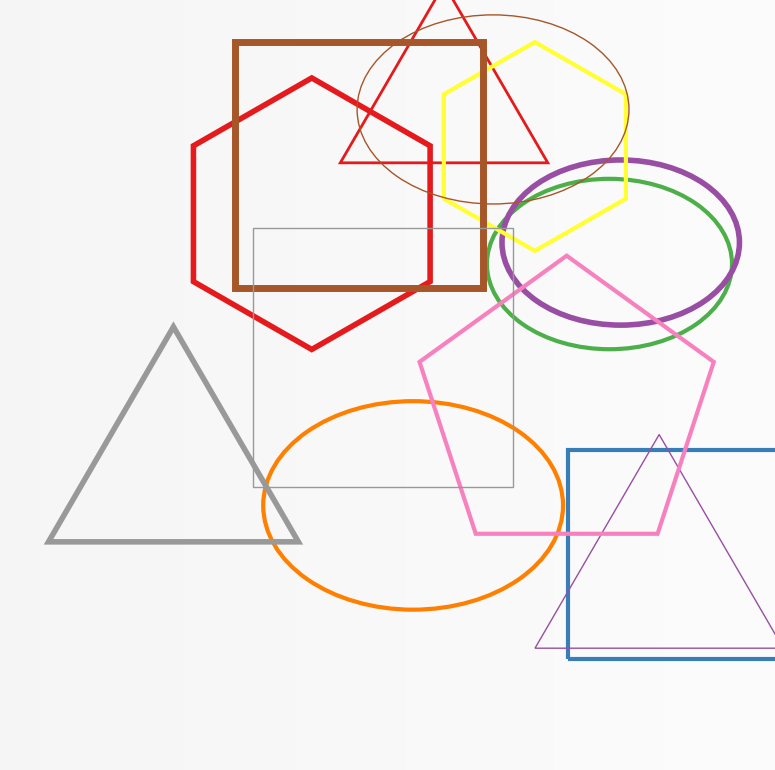[{"shape": "hexagon", "thickness": 2, "radius": 0.88, "center": [0.402, 0.722]}, {"shape": "triangle", "thickness": 1, "radius": 0.77, "center": [0.573, 0.866]}, {"shape": "square", "thickness": 1.5, "radius": 0.68, "center": [0.87, 0.28]}, {"shape": "oval", "thickness": 1.5, "radius": 0.79, "center": [0.786, 0.657]}, {"shape": "triangle", "thickness": 0.5, "radius": 0.92, "center": [0.851, 0.251]}, {"shape": "oval", "thickness": 2, "radius": 0.77, "center": [0.801, 0.685]}, {"shape": "oval", "thickness": 1.5, "radius": 0.97, "center": [0.533, 0.344]}, {"shape": "hexagon", "thickness": 1.5, "radius": 0.68, "center": [0.69, 0.81]}, {"shape": "square", "thickness": 2.5, "radius": 0.8, "center": [0.463, 0.786]}, {"shape": "oval", "thickness": 0.5, "radius": 0.88, "center": [0.636, 0.858]}, {"shape": "pentagon", "thickness": 1.5, "radius": 1.0, "center": [0.731, 0.468]}, {"shape": "triangle", "thickness": 2, "radius": 0.93, "center": [0.224, 0.389]}, {"shape": "square", "thickness": 0.5, "radius": 0.84, "center": [0.494, 0.536]}]